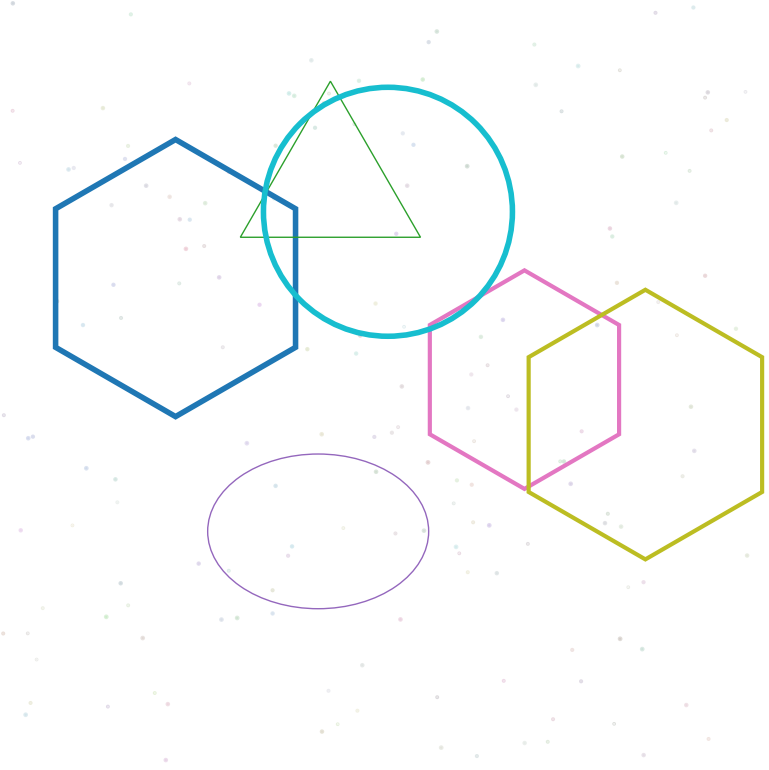[{"shape": "hexagon", "thickness": 2, "radius": 0.9, "center": [0.228, 0.639]}, {"shape": "triangle", "thickness": 0.5, "radius": 0.68, "center": [0.429, 0.759]}, {"shape": "oval", "thickness": 0.5, "radius": 0.72, "center": [0.413, 0.31]}, {"shape": "hexagon", "thickness": 1.5, "radius": 0.71, "center": [0.681, 0.507]}, {"shape": "hexagon", "thickness": 1.5, "radius": 0.88, "center": [0.838, 0.449]}, {"shape": "circle", "thickness": 2, "radius": 0.81, "center": [0.504, 0.725]}]